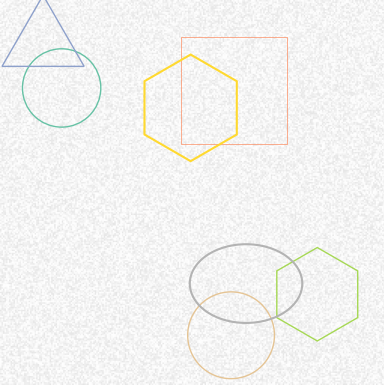[{"shape": "circle", "thickness": 1, "radius": 0.51, "center": [0.16, 0.772]}, {"shape": "square", "thickness": 0.5, "radius": 0.69, "center": [0.607, 0.765]}, {"shape": "triangle", "thickness": 1, "radius": 0.62, "center": [0.112, 0.889]}, {"shape": "hexagon", "thickness": 1, "radius": 0.61, "center": [0.824, 0.236]}, {"shape": "hexagon", "thickness": 1.5, "radius": 0.69, "center": [0.495, 0.72]}, {"shape": "circle", "thickness": 1, "radius": 0.56, "center": [0.6, 0.129]}, {"shape": "oval", "thickness": 1.5, "radius": 0.73, "center": [0.639, 0.263]}]